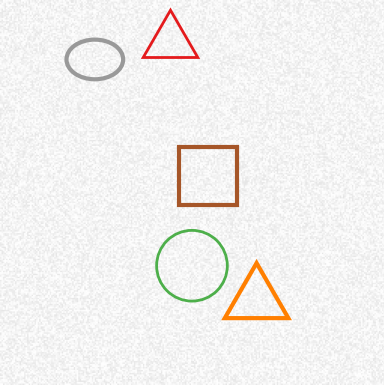[{"shape": "triangle", "thickness": 2, "radius": 0.41, "center": [0.443, 0.892]}, {"shape": "circle", "thickness": 2, "radius": 0.46, "center": [0.499, 0.31]}, {"shape": "triangle", "thickness": 3, "radius": 0.48, "center": [0.666, 0.221]}, {"shape": "square", "thickness": 3, "radius": 0.38, "center": [0.541, 0.544]}, {"shape": "oval", "thickness": 3, "radius": 0.37, "center": [0.246, 0.846]}]